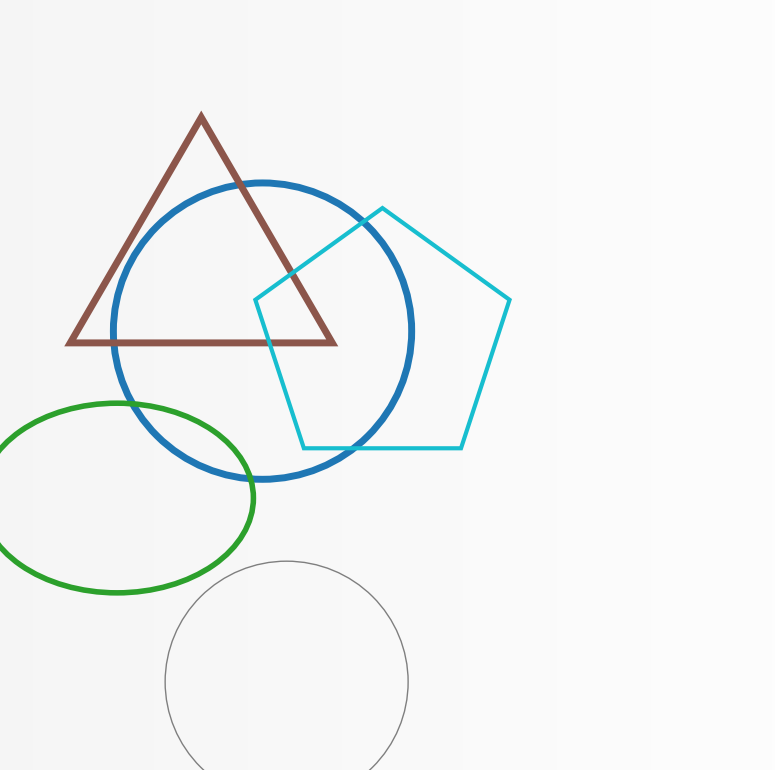[{"shape": "circle", "thickness": 2.5, "radius": 0.96, "center": [0.339, 0.57]}, {"shape": "oval", "thickness": 2, "radius": 0.88, "center": [0.151, 0.353]}, {"shape": "triangle", "thickness": 2.5, "radius": 0.98, "center": [0.26, 0.652]}, {"shape": "circle", "thickness": 0.5, "radius": 0.78, "center": [0.37, 0.114]}, {"shape": "pentagon", "thickness": 1.5, "radius": 0.86, "center": [0.493, 0.557]}]